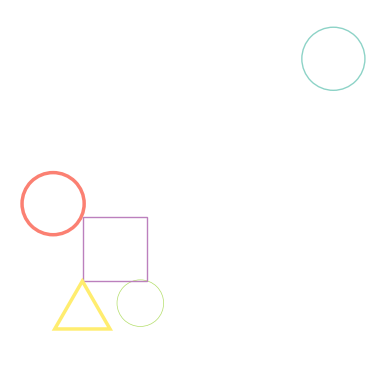[{"shape": "circle", "thickness": 1, "radius": 0.41, "center": [0.866, 0.847]}, {"shape": "circle", "thickness": 2.5, "radius": 0.4, "center": [0.138, 0.471]}, {"shape": "circle", "thickness": 0.5, "radius": 0.3, "center": [0.365, 0.213]}, {"shape": "square", "thickness": 1, "radius": 0.42, "center": [0.299, 0.353]}, {"shape": "triangle", "thickness": 2.5, "radius": 0.41, "center": [0.214, 0.187]}]